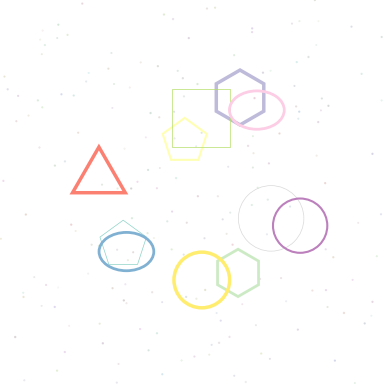[{"shape": "pentagon", "thickness": 0.5, "radius": 0.32, "center": [0.32, 0.365]}, {"shape": "pentagon", "thickness": 1.5, "radius": 0.3, "center": [0.48, 0.634]}, {"shape": "hexagon", "thickness": 2.5, "radius": 0.36, "center": [0.623, 0.747]}, {"shape": "triangle", "thickness": 2.5, "radius": 0.4, "center": [0.257, 0.539]}, {"shape": "oval", "thickness": 2, "radius": 0.36, "center": [0.328, 0.347]}, {"shape": "square", "thickness": 0.5, "radius": 0.38, "center": [0.523, 0.694]}, {"shape": "oval", "thickness": 2, "radius": 0.36, "center": [0.667, 0.714]}, {"shape": "circle", "thickness": 0.5, "radius": 0.43, "center": [0.704, 0.433]}, {"shape": "circle", "thickness": 1.5, "radius": 0.35, "center": [0.78, 0.414]}, {"shape": "hexagon", "thickness": 2, "radius": 0.31, "center": [0.618, 0.291]}, {"shape": "circle", "thickness": 2.5, "radius": 0.36, "center": [0.524, 0.273]}]